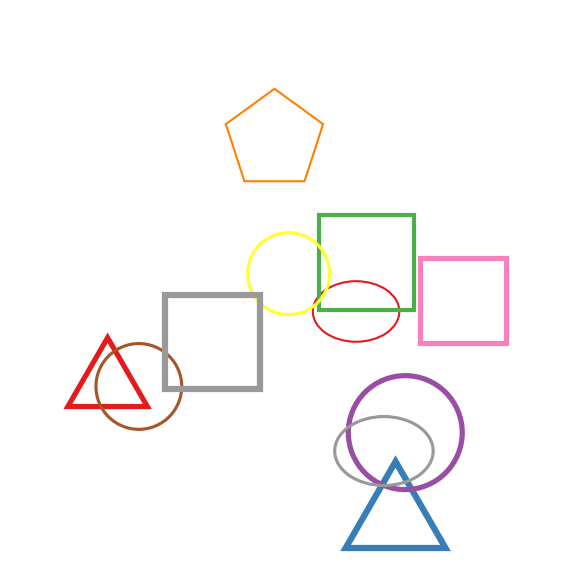[{"shape": "triangle", "thickness": 2.5, "radius": 0.4, "center": [0.186, 0.335]}, {"shape": "oval", "thickness": 1, "radius": 0.37, "center": [0.617, 0.46]}, {"shape": "triangle", "thickness": 3, "radius": 0.5, "center": [0.685, 0.1]}, {"shape": "square", "thickness": 2, "radius": 0.41, "center": [0.634, 0.545]}, {"shape": "circle", "thickness": 2.5, "radius": 0.49, "center": [0.702, 0.25]}, {"shape": "pentagon", "thickness": 1, "radius": 0.44, "center": [0.475, 0.757]}, {"shape": "circle", "thickness": 1.5, "radius": 0.35, "center": [0.5, 0.525]}, {"shape": "circle", "thickness": 1.5, "radius": 0.37, "center": [0.24, 0.33]}, {"shape": "square", "thickness": 2.5, "radius": 0.37, "center": [0.802, 0.479]}, {"shape": "square", "thickness": 3, "radius": 0.41, "center": [0.368, 0.407]}, {"shape": "oval", "thickness": 1.5, "radius": 0.43, "center": [0.665, 0.218]}]